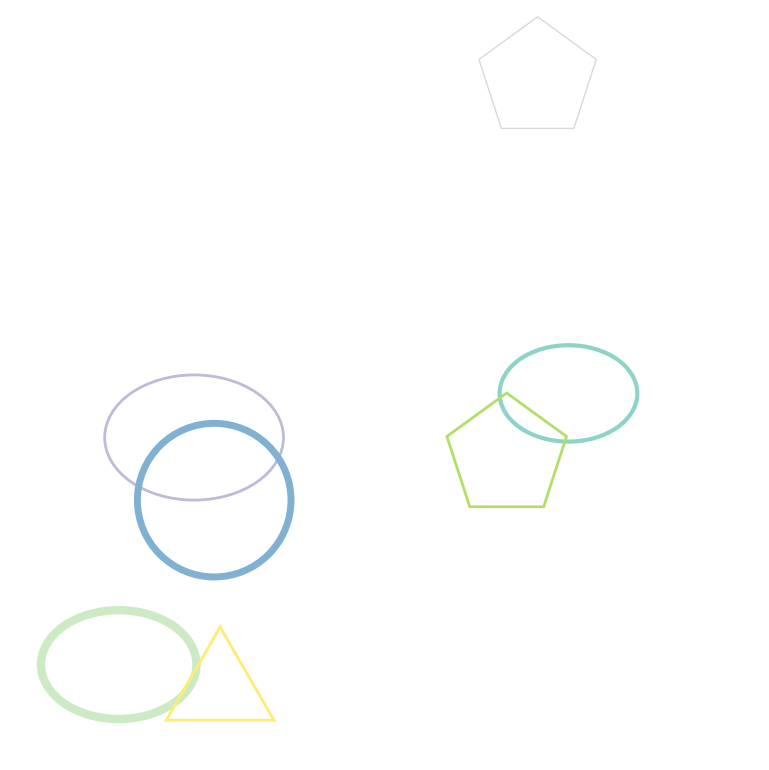[{"shape": "oval", "thickness": 1.5, "radius": 0.45, "center": [0.738, 0.489]}, {"shape": "oval", "thickness": 1, "radius": 0.58, "center": [0.252, 0.432]}, {"shape": "circle", "thickness": 2.5, "radius": 0.5, "center": [0.278, 0.35]}, {"shape": "pentagon", "thickness": 1, "radius": 0.41, "center": [0.658, 0.408]}, {"shape": "pentagon", "thickness": 0.5, "radius": 0.4, "center": [0.698, 0.898]}, {"shape": "oval", "thickness": 3, "radius": 0.5, "center": [0.154, 0.137]}, {"shape": "triangle", "thickness": 1, "radius": 0.4, "center": [0.286, 0.105]}]